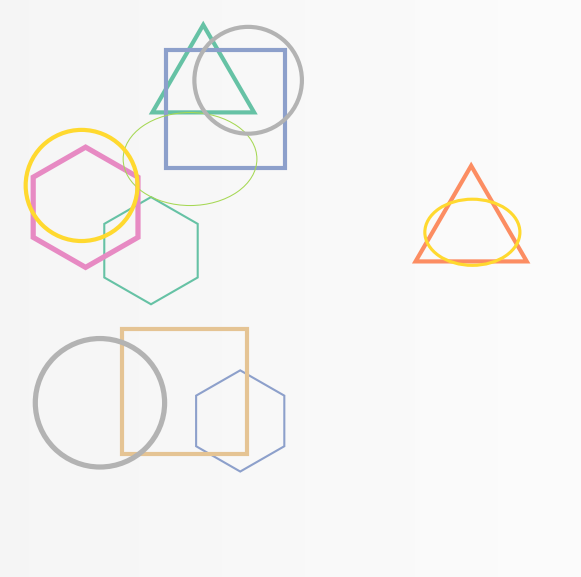[{"shape": "triangle", "thickness": 2, "radius": 0.51, "center": [0.35, 0.855]}, {"shape": "hexagon", "thickness": 1, "radius": 0.46, "center": [0.26, 0.565]}, {"shape": "triangle", "thickness": 2, "radius": 0.55, "center": [0.811, 0.602]}, {"shape": "square", "thickness": 2, "radius": 0.51, "center": [0.388, 0.81]}, {"shape": "hexagon", "thickness": 1, "radius": 0.44, "center": [0.413, 0.27]}, {"shape": "hexagon", "thickness": 2.5, "radius": 0.52, "center": [0.147, 0.64]}, {"shape": "oval", "thickness": 0.5, "radius": 0.58, "center": [0.327, 0.724]}, {"shape": "oval", "thickness": 1.5, "radius": 0.41, "center": [0.813, 0.597]}, {"shape": "circle", "thickness": 2, "radius": 0.48, "center": [0.14, 0.678]}, {"shape": "square", "thickness": 2, "radius": 0.54, "center": [0.317, 0.321]}, {"shape": "circle", "thickness": 2.5, "radius": 0.56, "center": [0.172, 0.302]}, {"shape": "circle", "thickness": 2, "radius": 0.46, "center": [0.427, 0.86]}]